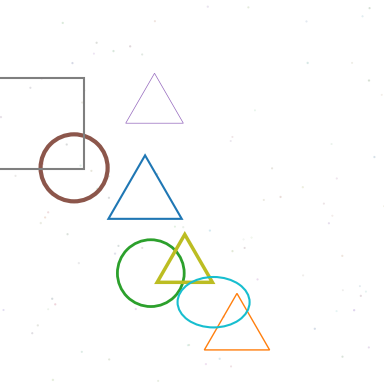[{"shape": "triangle", "thickness": 1.5, "radius": 0.55, "center": [0.377, 0.487]}, {"shape": "triangle", "thickness": 1, "radius": 0.49, "center": [0.615, 0.14]}, {"shape": "circle", "thickness": 2, "radius": 0.43, "center": [0.392, 0.291]}, {"shape": "triangle", "thickness": 0.5, "radius": 0.43, "center": [0.401, 0.723]}, {"shape": "circle", "thickness": 3, "radius": 0.44, "center": [0.192, 0.564]}, {"shape": "square", "thickness": 1.5, "radius": 0.59, "center": [0.101, 0.679]}, {"shape": "triangle", "thickness": 2.5, "radius": 0.41, "center": [0.48, 0.308]}, {"shape": "oval", "thickness": 1.5, "radius": 0.47, "center": [0.555, 0.215]}]